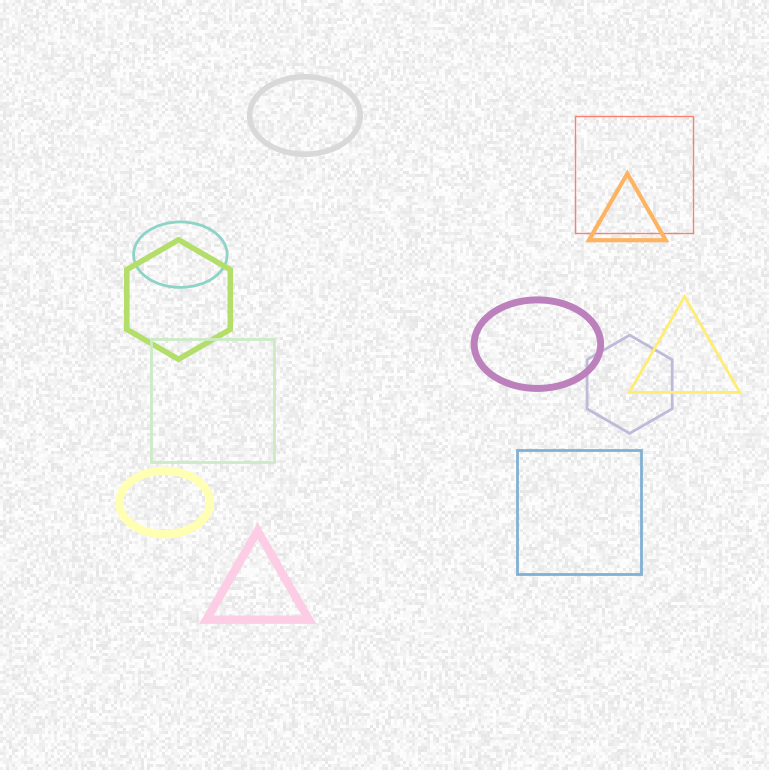[{"shape": "oval", "thickness": 1, "radius": 0.3, "center": [0.234, 0.669]}, {"shape": "oval", "thickness": 3, "radius": 0.29, "center": [0.214, 0.347]}, {"shape": "hexagon", "thickness": 1, "radius": 0.32, "center": [0.818, 0.501]}, {"shape": "square", "thickness": 0.5, "radius": 0.38, "center": [0.823, 0.773]}, {"shape": "square", "thickness": 1, "radius": 0.4, "center": [0.752, 0.335]}, {"shape": "triangle", "thickness": 1.5, "radius": 0.29, "center": [0.815, 0.717]}, {"shape": "hexagon", "thickness": 2, "radius": 0.39, "center": [0.232, 0.611]}, {"shape": "triangle", "thickness": 3, "radius": 0.38, "center": [0.335, 0.234]}, {"shape": "oval", "thickness": 2, "radius": 0.36, "center": [0.396, 0.85]}, {"shape": "oval", "thickness": 2.5, "radius": 0.41, "center": [0.698, 0.553]}, {"shape": "square", "thickness": 1, "radius": 0.4, "center": [0.276, 0.48]}, {"shape": "triangle", "thickness": 1, "radius": 0.41, "center": [0.889, 0.532]}]